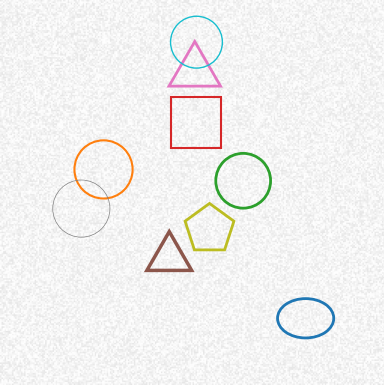[{"shape": "oval", "thickness": 2, "radius": 0.36, "center": [0.794, 0.173]}, {"shape": "circle", "thickness": 1.5, "radius": 0.38, "center": [0.269, 0.56]}, {"shape": "circle", "thickness": 2, "radius": 0.36, "center": [0.632, 0.53]}, {"shape": "square", "thickness": 1.5, "radius": 0.33, "center": [0.509, 0.683]}, {"shape": "triangle", "thickness": 2.5, "radius": 0.34, "center": [0.44, 0.331]}, {"shape": "triangle", "thickness": 2, "radius": 0.39, "center": [0.506, 0.815]}, {"shape": "circle", "thickness": 0.5, "radius": 0.37, "center": [0.211, 0.458]}, {"shape": "pentagon", "thickness": 2, "radius": 0.33, "center": [0.544, 0.405]}, {"shape": "circle", "thickness": 1, "radius": 0.34, "center": [0.51, 0.89]}]